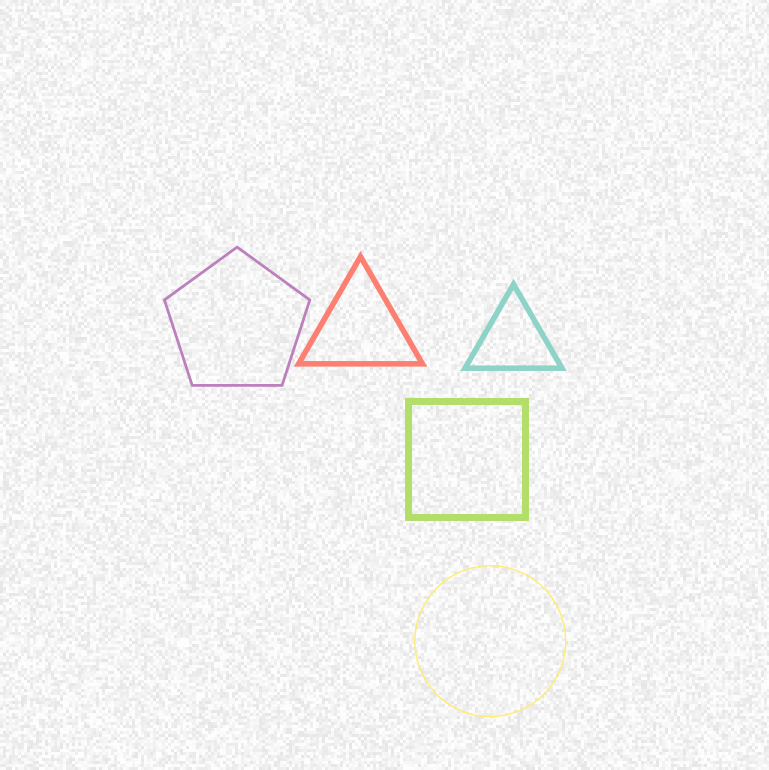[{"shape": "triangle", "thickness": 2, "radius": 0.36, "center": [0.667, 0.558]}, {"shape": "triangle", "thickness": 2, "radius": 0.46, "center": [0.468, 0.574]}, {"shape": "square", "thickness": 2.5, "radius": 0.38, "center": [0.606, 0.404]}, {"shape": "pentagon", "thickness": 1, "radius": 0.5, "center": [0.308, 0.58]}, {"shape": "circle", "thickness": 0.5, "radius": 0.49, "center": [0.637, 0.167]}]